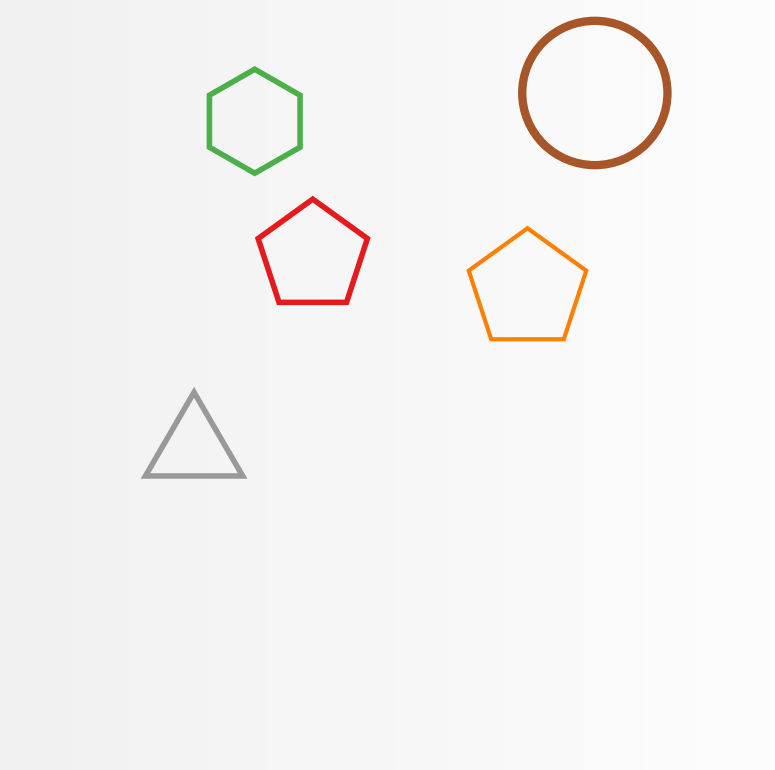[{"shape": "pentagon", "thickness": 2, "radius": 0.37, "center": [0.404, 0.667]}, {"shape": "hexagon", "thickness": 2, "radius": 0.34, "center": [0.329, 0.843]}, {"shape": "pentagon", "thickness": 1.5, "radius": 0.4, "center": [0.681, 0.624]}, {"shape": "circle", "thickness": 3, "radius": 0.47, "center": [0.768, 0.879]}, {"shape": "triangle", "thickness": 2, "radius": 0.36, "center": [0.25, 0.418]}]